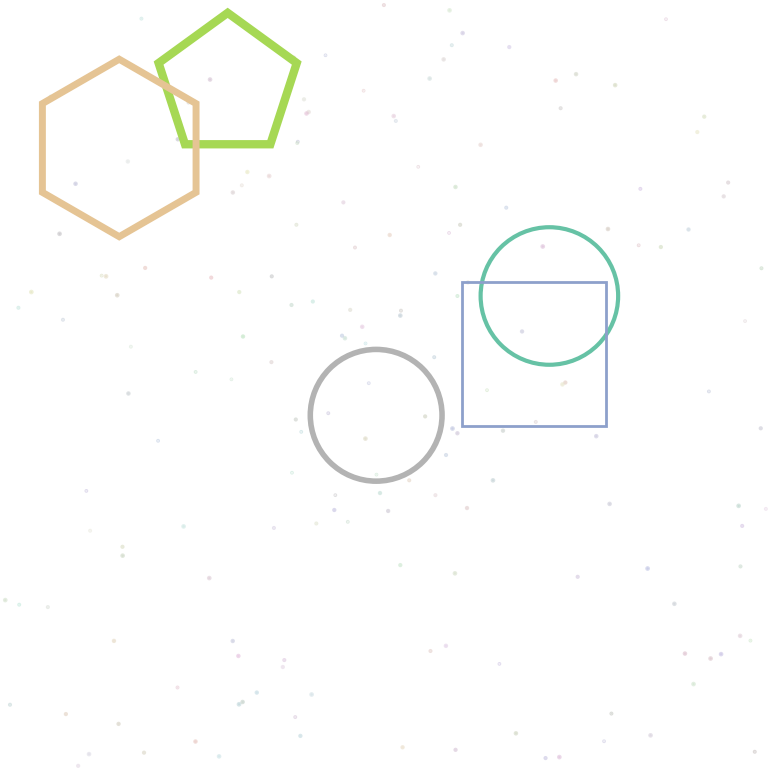[{"shape": "circle", "thickness": 1.5, "radius": 0.45, "center": [0.713, 0.616]}, {"shape": "square", "thickness": 1, "radius": 0.47, "center": [0.693, 0.54]}, {"shape": "pentagon", "thickness": 3, "radius": 0.47, "center": [0.296, 0.889]}, {"shape": "hexagon", "thickness": 2.5, "radius": 0.58, "center": [0.155, 0.808]}, {"shape": "circle", "thickness": 2, "radius": 0.43, "center": [0.489, 0.461]}]